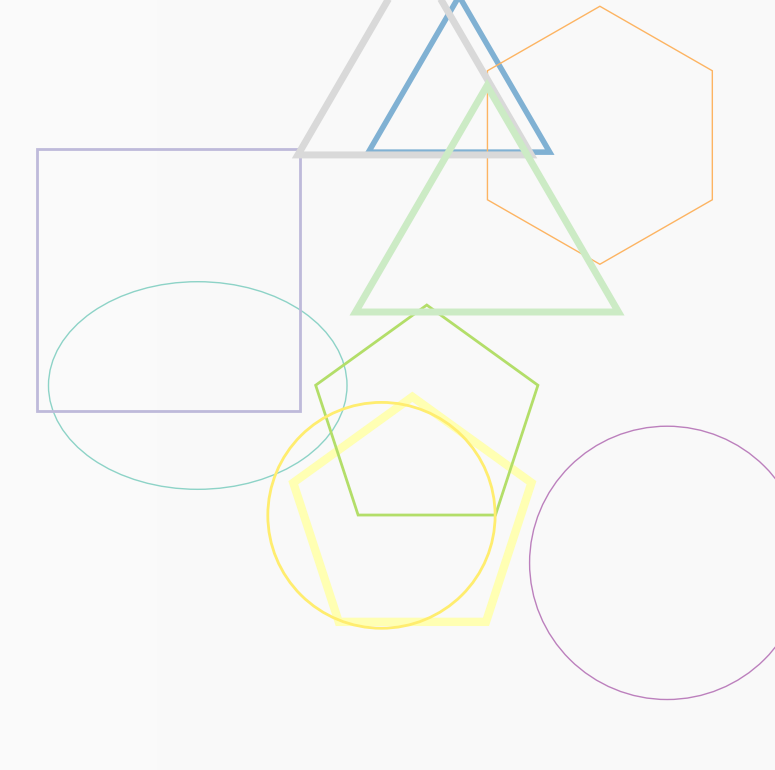[{"shape": "oval", "thickness": 0.5, "radius": 0.96, "center": [0.255, 0.499]}, {"shape": "pentagon", "thickness": 3, "radius": 0.81, "center": [0.532, 0.323]}, {"shape": "square", "thickness": 1, "radius": 0.85, "center": [0.217, 0.637]}, {"shape": "triangle", "thickness": 2, "radius": 0.68, "center": [0.592, 0.87]}, {"shape": "hexagon", "thickness": 0.5, "radius": 0.84, "center": [0.774, 0.824]}, {"shape": "pentagon", "thickness": 1, "radius": 0.75, "center": [0.551, 0.453]}, {"shape": "triangle", "thickness": 2.5, "radius": 0.87, "center": [0.535, 0.886]}, {"shape": "circle", "thickness": 0.5, "radius": 0.89, "center": [0.861, 0.269]}, {"shape": "triangle", "thickness": 2.5, "radius": 0.98, "center": [0.628, 0.693]}, {"shape": "circle", "thickness": 1, "radius": 0.73, "center": [0.492, 0.331]}]